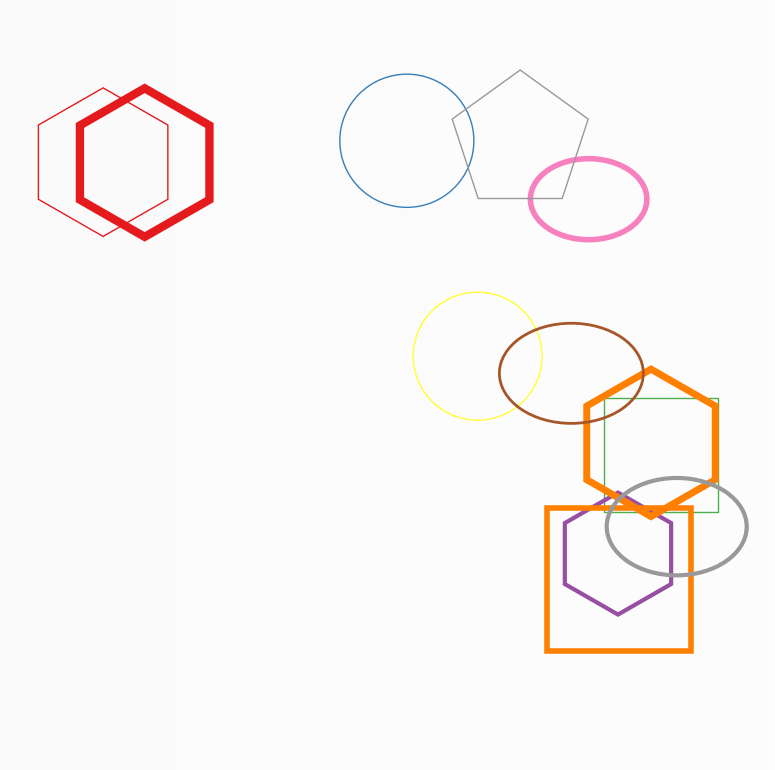[{"shape": "hexagon", "thickness": 0.5, "radius": 0.48, "center": [0.133, 0.789]}, {"shape": "hexagon", "thickness": 3, "radius": 0.48, "center": [0.187, 0.789]}, {"shape": "circle", "thickness": 0.5, "radius": 0.43, "center": [0.525, 0.817]}, {"shape": "square", "thickness": 0.5, "radius": 0.37, "center": [0.853, 0.409]}, {"shape": "hexagon", "thickness": 1.5, "radius": 0.4, "center": [0.797, 0.281]}, {"shape": "square", "thickness": 2, "radius": 0.46, "center": [0.799, 0.247]}, {"shape": "hexagon", "thickness": 2.5, "radius": 0.48, "center": [0.84, 0.425]}, {"shape": "circle", "thickness": 0.5, "radius": 0.42, "center": [0.616, 0.537]}, {"shape": "oval", "thickness": 1, "radius": 0.46, "center": [0.737, 0.515]}, {"shape": "oval", "thickness": 2, "radius": 0.38, "center": [0.76, 0.741]}, {"shape": "oval", "thickness": 1.5, "radius": 0.45, "center": [0.873, 0.316]}, {"shape": "pentagon", "thickness": 0.5, "radius": 0.46, "center": [0.671, 0.817]}]